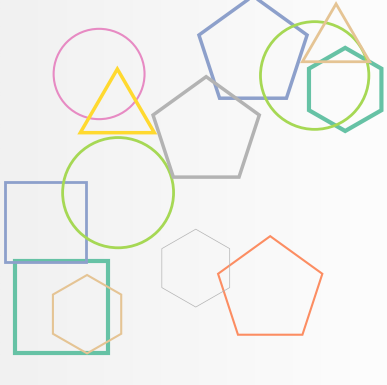[{"shape": "hexagon", "thickness": 3, "radius": 0.54, "center": [0.891, 0.768]}, {"shape": "square", "thickness": 3, "radius": 0.6, "center": [0.158, 0.202]}, {"shape": "pentagon", "thickness": 1.5, "radius": 0.71, "center": [0.697, 0.245]}, {"shape": "square", "thickness": 2, "radius": 0.52, "center": [0.117, 0.424]}, {"shape": "pentagon", "thickness": 2.5, "radius": 0.73, "center": [0.653, 0.864]}, {"shape": "circle", "thickness": 1.5, "radius": 0.59, "center": [0.256, 0.808]}, {"shape": "circle", "thickness": 2, "radius": 0.7, "center": [0.812, 0.804]}, {"shape": "circle", "thickness": 2, "radius": 0.72, "center": [0.305, 0.5]}, {"shape": "triangle", "thickness": 2.5, "radius": 0.55, "center": [0.303, 0.71]}, {"shape": "hexagon", "thickness": 1.5, "radius": 0.51, "center": [0.225, 0.184]}, {"shape": "triangle", "thickness": 2, "radius": 0.5, "center": [0.867, 0.89]}, {"shape": "hexagon", "thickness": 0.5, "radius": 0.51, "center": [0.505, 0.304]}, {"shape": "pentagon", "thickness": 2.5, "radius": 0.72, "center": [0.532, 0.657]}]